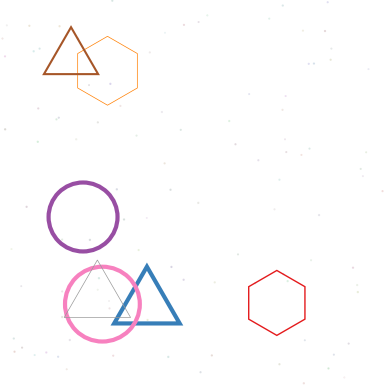[{"shape": "hexagon", "thickness": 1, "radius": 0.42, "center": [0.719, 0.213]}, {"shape": "triangle", "thickness": 3, "radius": 0.49, "center": [0.382, 0.209]}, {"shape": "circle", "thickness": 3, "radius": 0.45, "center": [0.216, 0.436]}, {"shape": "hexagon", "thickness": 0.5, "radius": 0.45, "center": [0.279, 0.816]}, {"shape": "triangle", "thickness": 1.5, "radius": 0.41, "center": [0.185, 0.848]}, {"shape": "circle", "thickness": 3, "radius": 0.49, "center": [0.266, 0.21]}, {"shape": "triangle", "thickness": 0.5, "radius": 0.5, "center": [0.253, 0.225]}]